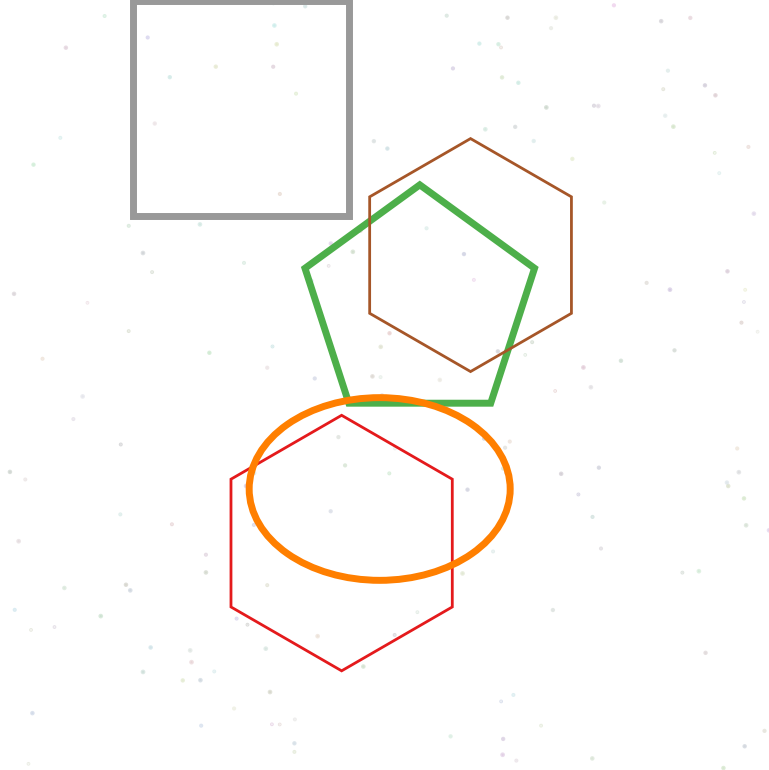[{"shape": "hexagon", "thickness": 1, "radius": 0.83, "center": [0.444, 0.295]}, {"shape": "pentagon", "thickness": 2.5, "radius": 0.78, "center": [0.545, 0.603]}, {"shape": "oval", "thickness": 2.5, "radius": 0.85, "center": [0.493, 0.365]}, {"shape": "hexagon", "thickness": 1, "radius": 0.76, "center": [0.611, 0.669]}, {"shape": "square", "thickness": 2.5, "radius": 0.7, "center": [0.313, 0.859]}]